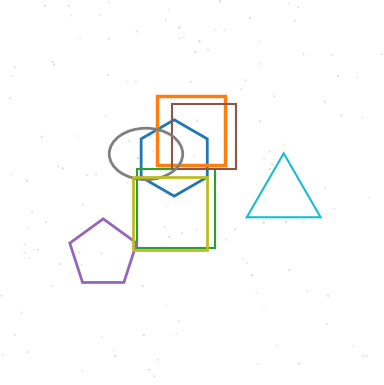[{"shape": "hexagon", "thickness": 2, "radius": 0.5, "center": [0.452, 0.59]}, {"shape": "square", "thickness": 2.5, "radius": 0.44, "center": [0.496, 0.661]}, {"shape": "square", "thickness": 1.5, "radius": 0.51, "center": [0.457, 0.459]}, {"shape": "pentagon", "thickness": 2, "radius": 0.46, "center": [0.268, 0.34]}, {"shape": "square", "thickness": 1.5, "radius": 0.42, "center": [0.53, 0.646]}, {"shape": "oval", "thickness": 2, "radius": 0.48, "center": [0.379, 0.6]}, {"shape": "square", "thickness": 2, "radius": 0.48, "center": [0.441, 0.445]}, {"shape": "triangle", "thickness": 1.5, "radius": 0.55, "center": [0.737, 0.491]}]